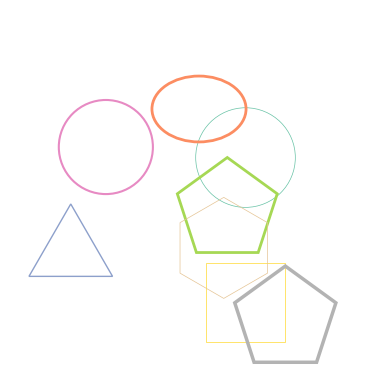[{"shape": "circle", "thickness": 0.5, "radius": 0.65, "center": [0.638, 0.591]}, {"shape": "oval", "thickness": 2, "radius": 0.61, "center": [0.517, 0.717]}, {"shape": "triangle", "thickness": 1, "radius": 0.63, "center": [0.184, 0.345]}, {"shape": "circle", "thickness": 1.5, "radius": 0.61, "center": [0.275, 0.618]}, {"shape": "pentagon", "thickness": 2, "radius": 0.68, "center": [0.59, 0.454]}, {"shape": "square", "thickness": 0.5, "radius": 0.51, "center": [0.638, 0.215]}, {"shape": "hexagon", "thickness": 0.5, "radius": 0.66, "center": [0.581, 0.356]}, {"shape": "pentagon", "thickness": 2.5, "radius": 0.69, "center": [0.741, 0.171]}]